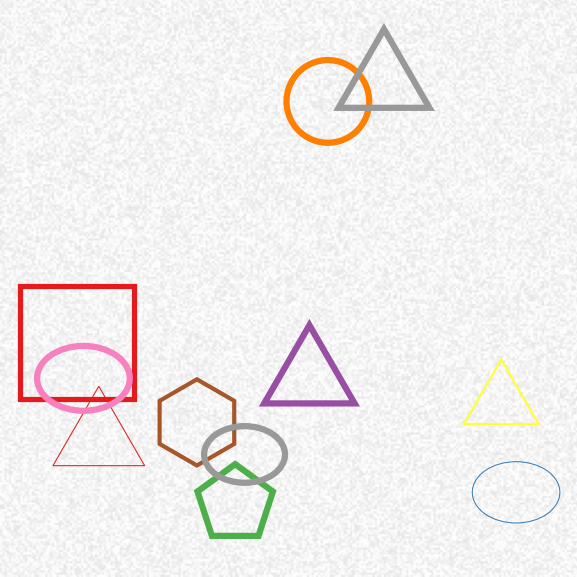[{"shape": "triangle", "thickness": 0.5, "radius": 0.46, "center": [0.171, 0.239]}, {"shape": "square", "thickness": 2.5, "radius": 0.49, "center": [0.133, 0.406]}, {"shape": "oval", "thickness": 0.5, "radius": 0.38, "center": [0.894, 0.147]}, {"shape": "pentagon", "thickness": 3, "radius": 0.34, "center": [0.407, 0.127]}, {"shape": "triangle", "thickness": 3, "radius": 0.45, "center": [0.536, 0.346]}, {"shape": "circle", "thickness": 3, "radius": 0.36, "center": [0.568, 0.824]}, {"shape": "triangle", "thickness": 1, "radius": 0.37, "center": [0.868, 0.302]}, {"shape": "hexagon", "thickness": 2, "radius": 0.37, "center": [0.341, 0.268]}, {"shape": "oval", "thickness": 3, "radius": 0.4, "center": [0.144, 0.344]}, {"shape": "oval", "thickness": 3, "radius": 0.35, "center": [0.423, 0.212]}, {"shape": "triangle", "thickness": 3, "radius": 0.45, "center": [0.665, 0.858]}]